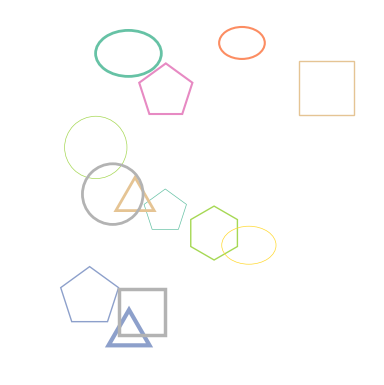[{"shape": "pentagon", "thickness": 0.5, "radius": 0.29, "center": [0.429, 0.451]}, {"shape": "oval", "thickness": 2, "radius": 0.43, "center": [0.334, 0.861]}, {"shape": "oval", "thickness": 1.5, "radius": 0.3, "center": [0.628, 0.888]}, {"shape": "pentagon", "thickness": 1, "radius": 0.4, "center": [0.233, 0.228]}, {"shape": "triangle", "thickness": 3, "radius": 0.31, "center": [0.335, 0.134]}, {"shape": "pentagon", "thickness": 1.5, "radius": 0.36, "center": [0.431, 0.763]}, {"shape": "circle", "thickness": 0.5, "radius": 0.4, "center": [0.249, 0.617]}, {"shape": "hexagon", "thickness": 1, "radius": 0.35, "center": [0.556, 0.395]}, {"shape": "oval", "thickness": 0.5, "radius": 0.35, "center": [0.646, 0.363]}, {"shape": "square", "thickness": 1, "radius": 0.35, "center": [0.848, 0.772]}, {"shape": "triangle", "thickness": 2, "radius": 0.29, "center": [0.351, 0.482]}, {"shape": "square", "thickness": 2.5, "radius": 0.3, "center": [0.368, 0.189]}, {"shape": "circle", "thickness": 2, "radius": 0.39, "center": [0.293, 0.496]}]